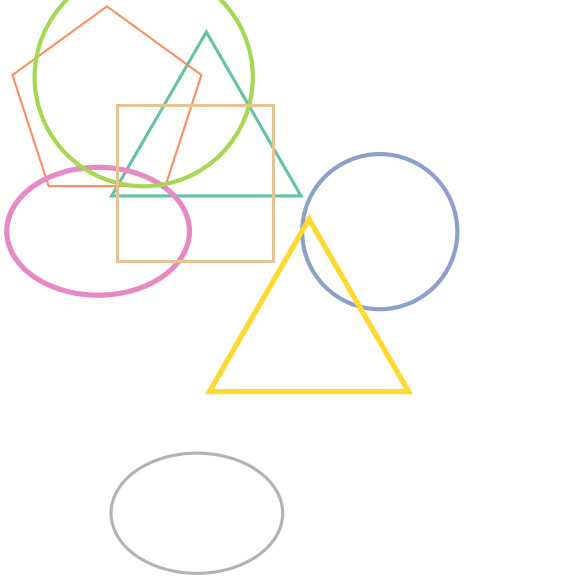[{"shape": "triangle", "thickness": 1.5, "radius": 0.95, "center": [0.357, 0.754]}, {"shape": "pentagon", "thickness": 1, "radius": 0.86, "center": [0.185, 0.816]}, {"shape": "circle", "thickness": 2, "radius": 0.67, "center": [0.658, 0.598]}, {"shape": "oval", "thickness": 2.5, "radius": 0.79, "center": [0.17, 0.599]}, {"shape": "circle", "thickness": 2, "radius": 0.94, "center": [0.249, 0.866]}, {"shape": "triangle", "thickness": 2.5, "radius": 1.0, "center": [0.535, 0.421]}, {"shape": "square", "thickness": 1.5, "radius": 0.68, "center": [0.337, 0.682]}, {"shape": "oval", "thickness": 1.5, "radius": 0.74, "center": [0.341, 0.11]}]